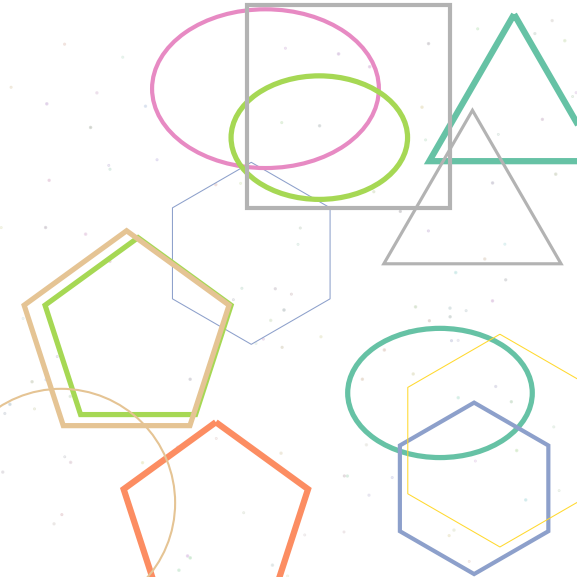[{"shape": "oval", "thickness": 2.5, "radius": 0.8, "center": [0.762, 0.319]}, {"shape": "triangle", "thickness": 3, "radius": 0.85, "center": [0.89, 0.805]}, {"shape": "pentagon", "thickness": 3, "radius": 0.84, "center": [0.374, 0.1]}, {"shape": "hexagon", "thickness": 2, "radius": 0.74, "center": [0.821, 0.154]}, {"shape": "hexagon", "thickness": 0.5, "radius": 0.79, "center": [0.435, 0.56]}, {"shape": "oval", "thickness": 2, "radius": 0.98, "center": [0.46, 0.846]}, {"shape": "oval", "thickness": 2.5, "radius": 0.76, "center": [0.553, 0.761]}, {"shape": "pentagon", "thickness": 2.5, "radius": 0.85, "center": [0.239, 0.418]}, {"shape": "hexagon", "thickness": 0.5, "radius": 0.92, "center": [0.866, 0.236]}, {"shape": "circle", "thickness": 1, "radius": 0.99, "center": [0.106, 0.128]}, {"shape": "pentagon", "thickness": 2.5, "radius": 0.93, "center": [0.219, 0.413]}, {"shape": "square", "thickness": 2, "radius": 0.88, "center": [0.604, 0.815]}, {"shape": "triangle", "thickness": 1.5, "radius": 0.89, "center": [0.818, 0.631]}]